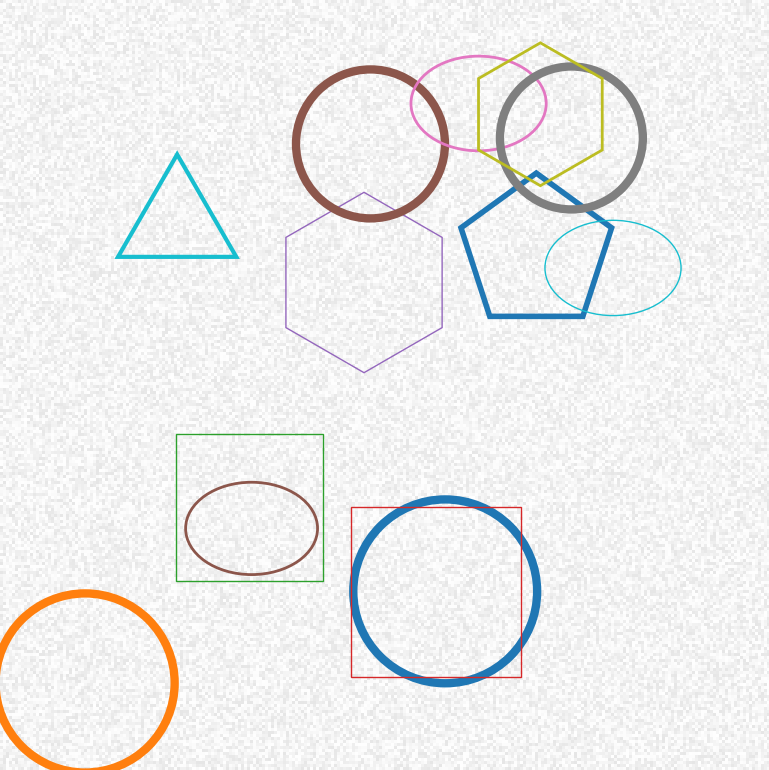[{"shape": "pentagon", "thickness": 2, "radius": 0.51, "center": [0.696, 0.672]}, {"shape": "circle", "thickness": 3, "radius": 0.6, "center": [0.578, 0.232]}, {"shape": "circle", "thickness": 3, "radius": 0.58, "center": [0.111, 0.113]}, {"shape": "square", "thickness": 0.5, "radius": 0.48, "center": [0.324, 0.341]}, {"shape": "square", "thickness": 0.5, "radius": 0.55, "center": [0.566, 0.231]}, {"shape": "hexagon", "thickness": 0.5, "radius": 0.59, "center": [0.473, 0.633]}, {"shape": "circle", "thickness": 3, "radius": 0.48, "center": [0.481, 0.813]}, {"shape": "oval", "thickness": 1, "radius": 0.43, "center": [0.327, 0.314]}, {"shape": "oval", "thickness": 1, "radius": 0.44, "center": [0.622, 0.866]}, {"shape": "circle", "thickness": 3, "radius": 0.46, "center": [0.742, 0.821]}, {"shape": "hexagon", "thickness": 1, "radius": 0.46, "center": [0.702, 0.852]}, {"shape": "oval", "thickness": 0.5, "radius": 0.44, "center": [0.796, 0.652]}, {"shape": "triangle", "thickness": 1.5, "radius": 0.44, "center": [0.23, 0.711]}]